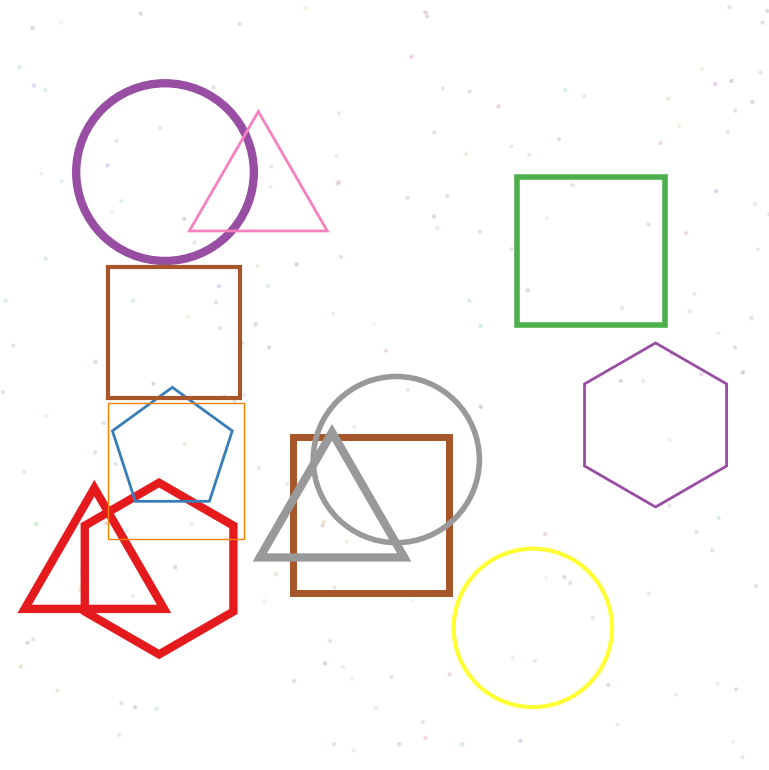[{"shape": "hexagon", "thickness": 3, "radius": 0.56, "center": [0.207, 0.262]}, {"shape": "triangle", "thickness": 3, "radius": 0.52, "center": [0.123, 0.262]}, {"shape": "pentagon", "thickness": 1, "radius": 0.41, "center": [0.224, 0.415]}, {"shape": "square", "thickness": 2, "radius": 0.48, "center": [0.767, 0.674]}, {"shape": "circle", "thickness": 3, "radius": 0.58, "center": [0.214, 0.776]}, {"shape": "hexagon", "thickness": 1, "radius": 0.53, "center": [0.851, 0.448]}, {"shape": "square", "thickness": 0.5, "radius": 0.44, "center": [0.229, 0.389]}, {"shape": "circle", "thickness": 1.5, "radius": 0.51, "center": [0.692, 0.185]}, {"shape": "square", "thickness": 1.5, "radius": 0.43, "center": [0.226, 0.568]}, {"shape": "square", "thickness": 2.5, "radius": 0.51, "center": [0.482, 0.331]}, {"shape": "triangle", "thickness": 1, "radius": 0.52, "center": [0.335, 0.752]}, {"shape": "triangle", "thickness": 3, "radius": 0.54, "center": [0.431, 0.33]}, {"shape": "circle", "thickness": 2, "radius": 0.54, "center": [0.515, 0.403]}]